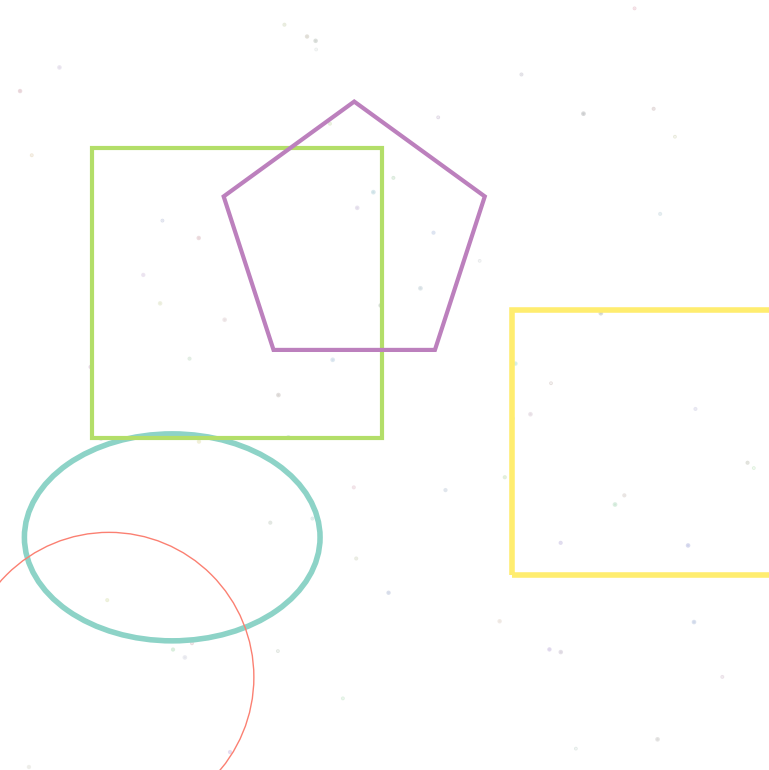[{"shape": "oval", "thickness": 2, "radius": 0.96, "center": [0.224, 0.302]}, {"shape": "circle", "thickness": 0.5, "radius": 0.94, "center": [0.142, 0.121]}, {"shape": "square", "thickness": 1.5, "radius": 0.94, "center": [0.307, 0.619]}, {"shape": "pentagon", "thickness": 1.5, "radius": 0.89, "center": [0.46, 0.69]}, {"shape": "square", "thickness": 2, "radius": 0.86, "center": [0.837, 0.426]}]